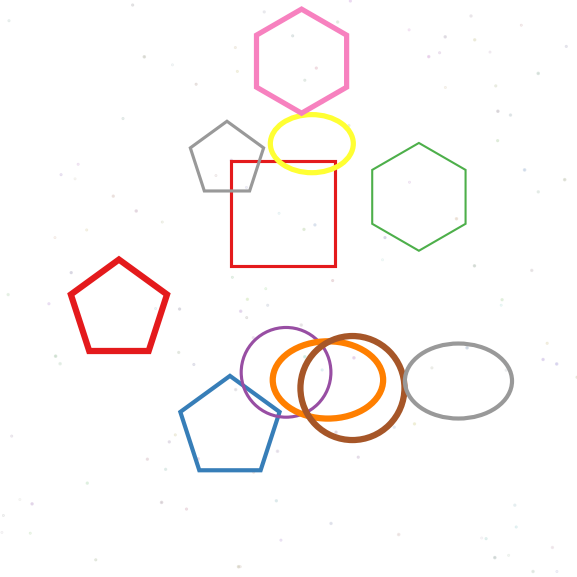[{"shape": "pentagon", "thickness": 3, "radius": 0.44, "center": [0.206, 0.462]}, {"shape": "square", "thickness": 1.5, "radius": 0.45, "center": [0.49, 0.63]}, {"shape": "pentagon", "thickness": 2, "radius": 0.45, "center": [0.398, 0.258]}, {"shape": "hexagon", "thickness": 1, "radius": 0.47, "center": [0.725, 0.658]}, {"shape": "circle", "thickness": 1.5, "radius": 0.39, "center": [0.495, 0.354]}, {"shape": "oval", "thickness": 3, "radius": 0.48, "center": [0.568, 0.341]}, {"shape": "oval", "thickness": 2.5, "radius": 0.36, "center": [0.54, 0.75]}, {"shape": "circle", "thickness": 3, "radius": 0.45, "center": [0.61, 0.327]}, {"shape": "hexagon", "thickness": 2.5, "radius": 0.45, "center": [0.522, 0.893]}, {"shape": "pentagon", "thickness": 1.5, "radius": 0.33, "center": [0.393, 0.722]}, {"shape": "oval", "thickness": 2, "radius": 0.46, "center": [0.794, 0.339]}]